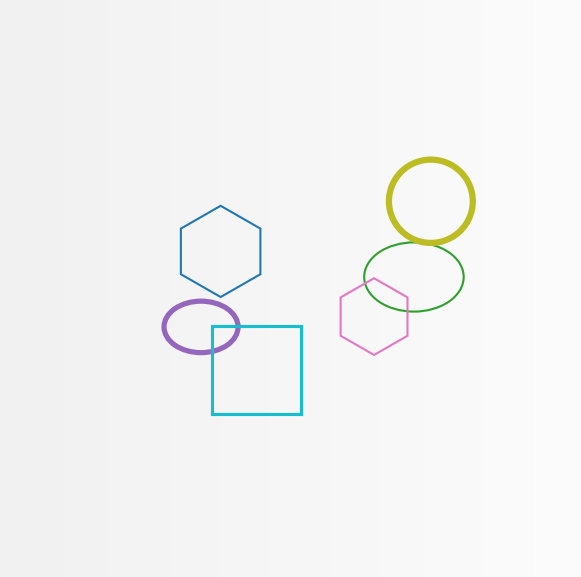[{"shape": "hexagon", "thickness": 1, "radius": 0.39, "center": [0.38, 0.564]}, {"shape": "oval", "thickness": 1, "radius": 0.43, "center": [0.712, 0.519]}, {"shape": "oval", "thickness": 2.5, "radius": 0.32, "center": [0.346, 0.433]}, {"shape": "hexagon", "thickness": 1, "radius": 0.33, "center": [0.644, 0.451]}, {"shape": "circle", "thickness": 3, "radius": 0.36, "center": [0.741, 0.651]}, {"shape": "square", "thickness": 1.5, "radius": 0.38, "center": [0.441, 0.358]}]